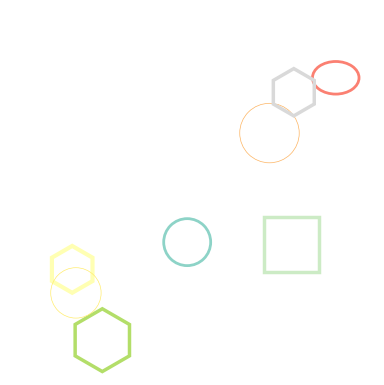[{"shape": "circle", "thickness": 2, "radius": 0.31, "center": [0.486, 0.371]}, {"shape": "hexagon", "thickness": 3, "radius": 0.3, "center": [0.188, 0.3]}, {"shape": "oval", "thickness": 2, "radius": 0.3, "center": [0.872, 0.798]}, {"shape": "circle", "thickness": 0.5, "radius": 0.39, "center": [0.7, 0.654]}, {"shape": "hexagon", "thickness": 2.5, "radius": 0.41, "center": [0.266, 0.116]}, {"shape": "hexagon", "thickness": 2.5, "radius": 0.31, "center": [0.763, 0.76]}, {"shape": "square", "thickness": 2.5, "radius": 0.36, "center": [0.758, 0.365]}, {"shape": "circle", "thickness": 0.5, "radius": 0.33, "center": [0.197, 0.239]}]